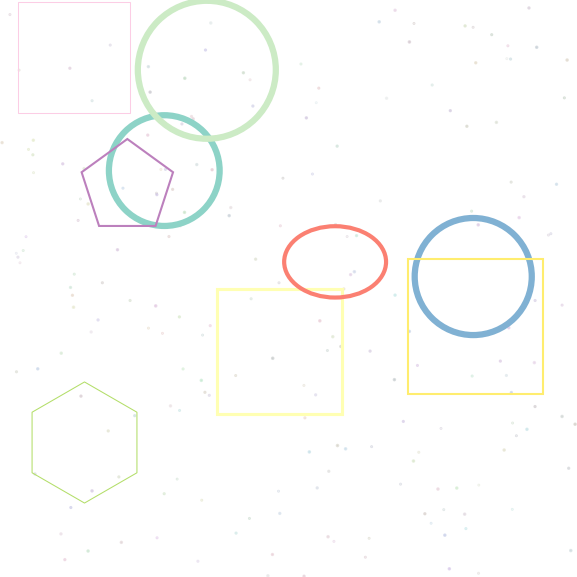[{"shape": "circle", "thickness": 3, "radius": 0.48, "center": [0.284, 0.704]}, {"shape": "square", "thickness": 1.5, "radius": 0.54, "center": [0.484, 0.391]}, {"shape": "oval", "thickness": 2, "radius": 0.44, "center": [0.58, 0.546]}, {"shape": "circle", "thickness": 3, "radius": 0.51, "center": [0.819, 0.52]}, {"shape": "hexagon", "thickness": 0.5, "radius": 0.52, "center": [0.146, 0.233]}, {"shape": "square", "thickness": 0.5, "radius": 0.48, "center": [0.128, 0.899]}, {"shape": "pentagon", "thickness": 1, "radius": 0.42, "center": [0.22, 0.675]}, {"shape": "circle", "thickness": 3, "radius": 0.6, "center": [0.358, 0.878]}, {"shape": "square", "thickness": 1, "radius": 0.59, "center": [0.823, 0.433]}]